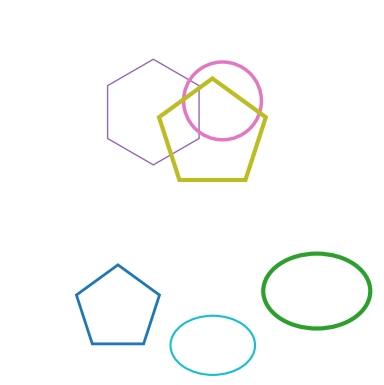[{"shape": "pentagon", "thickness": 2, "radius": 0.57, "center": [0.306, 0.199]}, {"shape": "oval", "thickness": 3, "radius": 0.69, "center": [0.823, 0.244]}, {"shape": "hexagon", "thickness": 1, "radius": 0.69, "center": [0.398, 0.709]}, {"shape": "circle", "thickness": 2.5, "radius": 0.51, "center": [0.578, 0.738]}, {"shape": "pentagon", "thickness": 3, "radius": 0.73, "center": [0.552, 0.65]}, {"shape": "oval", "thickness": 1.5, "radius": 0.55, "center": [0.553, 0.103]}]